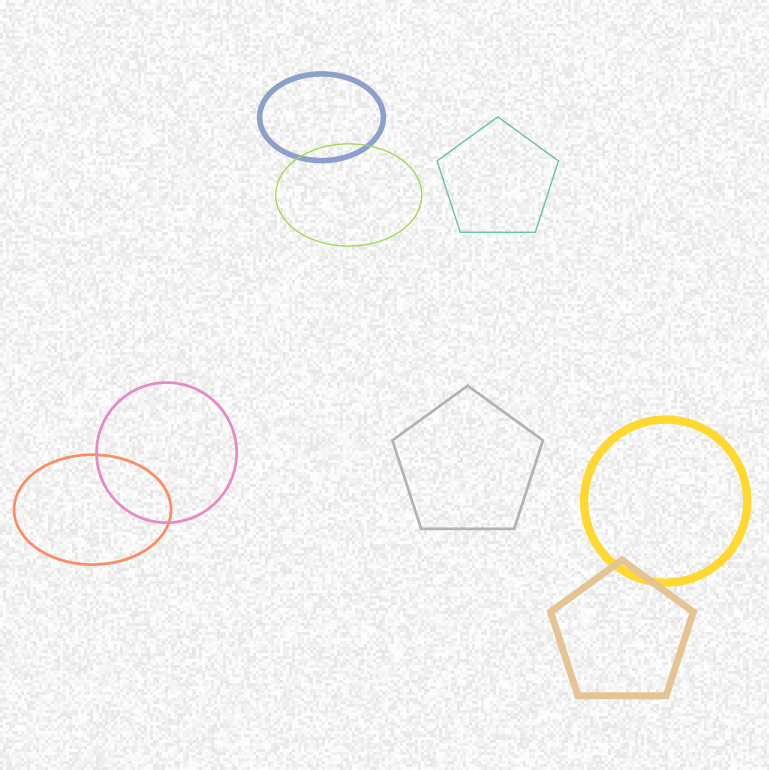[{"shape": "pentagon", "thickness": 0.5, "radius": 0.41, "center": [0.646, 0.765]}, {"shape": "oval", "thickness": 1, "radius": 0.51, "center": [0.12, 0.338]}, {"shape": "oval", "thickness": 2, "radius": 0.4, "center": [0.418, 0.848]}, {"shape": "circle", "thickness": 1, "radius": 0.45, "center": [0.216, 0.412]}, {"shape": "oval", "thickness": 0.5, "radius": 0.47, "center": [0.453, 0.747]}, {"shape": "circle", "thickness": 3, "radius": 0.53, "center": [0.865, 0.349]}, {"shape": "pentagon", "thickness": 2.5, "radius": 0.49, "center": [0.808, 0.175]}, {"shape": "pentagon", "thickness": 1, "radius": 0.51, "center": [0.607, 0.396]}]